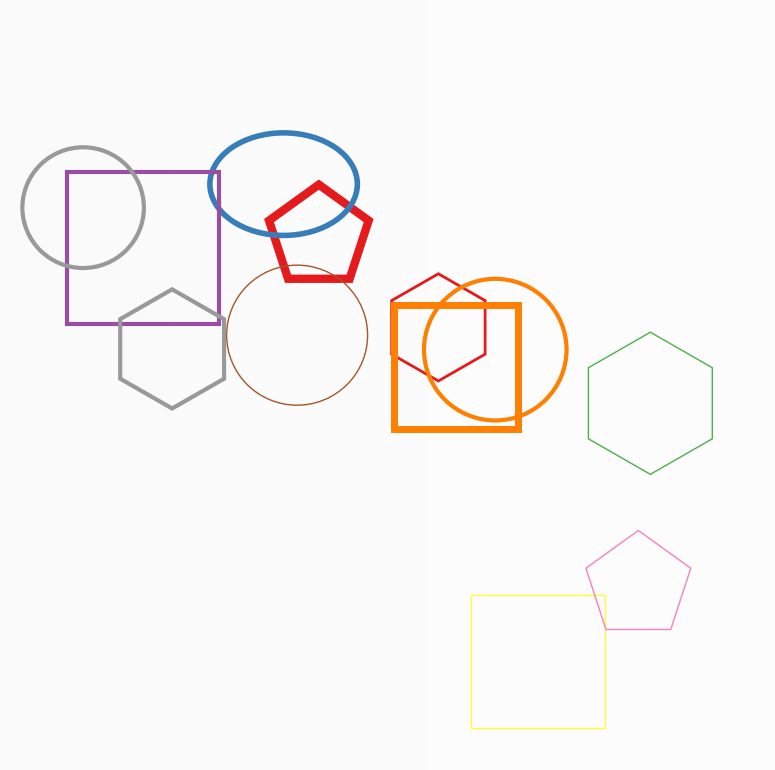[{"shape": "pentagon", "thickness": 3, "radius": 0.34, "center": [0.411, 0.693]}, {"shape": "hexagon", "thickness": 1, "radius": 0.35, "center": [0.566, 0.575]}, {"shape": "oval", "thickness": 2, "radius": 0.48, "center": [0.366, 0.761]}, {"shape": "hexagon", "thickness": 0.5, "radius": 0.46, "center": [0.839, 0.476]}, {"shape": "square", "thickness": 1.5, "radius": 0.49, "center": [0.184, 0.678]}, {"shape": "circle", "thickness": 1.5, "radius": 0.46, "center": [0.639, 0.546]}, {"shape": "square", "thickness": 2.5, "radius": 0.4, "center": [0.589, 0.523]}, {"shape": "square", "thickness": 0.5, "radius": 0.43, "center": [0.694, 0.141]}, {"shape": "circle", "thickness": 0.5, "radius": 0.45, "center": [0.383, 0.565]}, {"shape": "pentagon", "thickness": 0.5, "radius": 0.36, "center": [0.824, 0.24]}, {"shape": "hexagon", "thickness": 1.5, "radius": 0.39, "center": [0.222, 0.547]}, {"shape": "circle", "thickness": 1.5, "radius": 0.39, "center": [0.107, 0.73]}]